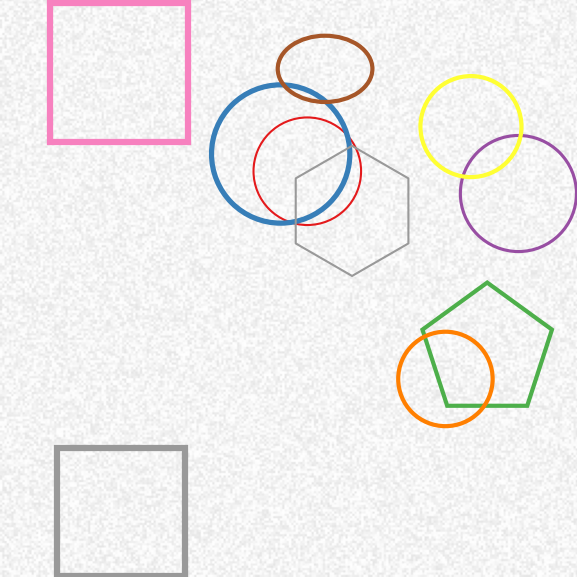[{"shape": "circle", "thickness": 1, "radius": 0.47, "center": [0.532, 0.703]}, {"shape": "circle", "thickness": 2.5, "radius": 0.6, "center": [0.486, 0.732]}, {"shape": "pentagon", "thickness": 2, "radius": 0.59, "center": [0.844, 0.392]}, {"shape": "circle", "thickness": 1.5, "radius": 0.5, "center": [0.898, 0.664]}, {"shape": "circle", "thickness": 2, "radius": 0.41, "center": [0.771, 0.343]}, {"shape": "circle", "thickness": 2, "radius": 0.44, "center": [0.816, 0.78]}, {"shape": "oval", "thickness": 2, "radius": 0.41, "center": [0.563, 0.88]}, {"shape": "square", "thickness": 3, "radius": 0.6, "center": [0.206, 0.874]}, {"shape": "hexagon", "thickness": 1, "radius": 0.56, "center": [0.61, 0.634]}, {"shape": "square", "thickness": 3, "radius": 0.55, "center": [0.21, 0.113]}]